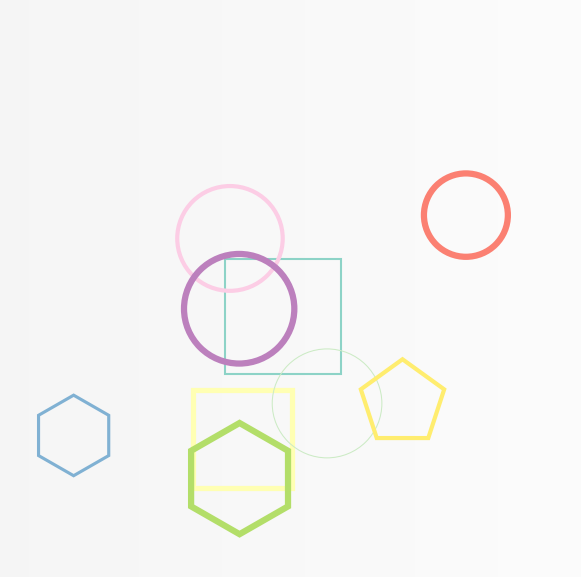[{"shape": "square", "thickness": 1, "radius": 0.5, "center": [0.487, 0.451]}, {"shape": "square", "thickness": 2.5, "radius": 0.43, "center": [0.417, 0.238]}, {"shape": "circle", "thickness": 3, "radius": 0.36, "center": [0.802, 0.627]}, {"shape": "hexagon", "thickness": 1.5, "radius": 0.35, "center": [0.127, 0.245]}, {"shape": "hexagon", "thickness": 3, "radius": 0.48, "center": [0.412, 0.17]}, {"shape": "circle", "thickness": 2, "radius": 0.45, "center": [0.396, 0.586]}, {"shape": "circle", "thickness": 3, "radius": 0.47, "center": [0.411, 0.465]}, {"shape": "circle", "thickness": 0.5, "radius": 0.47, "center": [0.563, 0.301]}, {"shape": "pentagon", "thickness": 2, "radius": 0.38, "center": [0.692, 0.302]}]